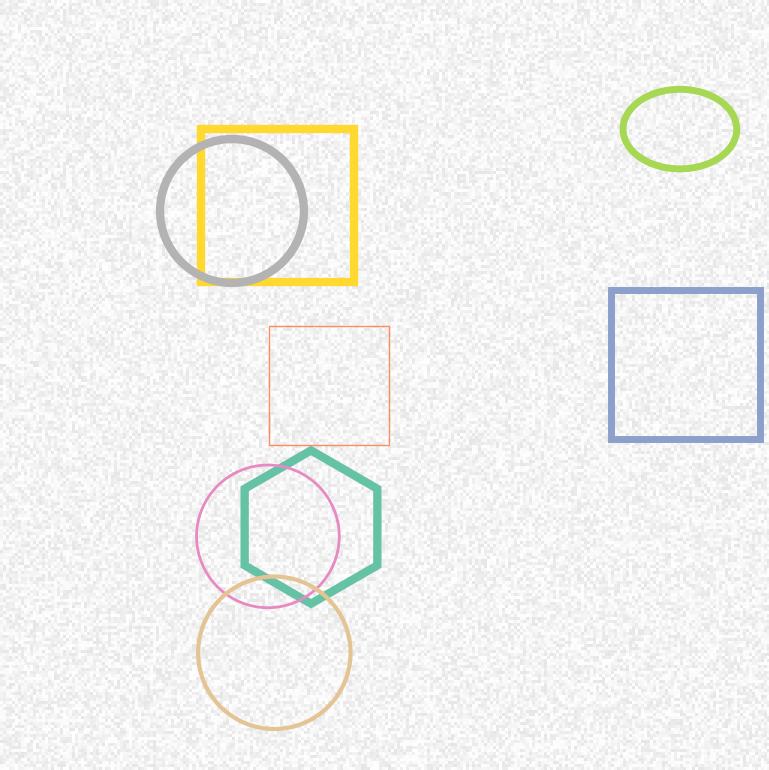[{"shape": "hexagon", "thickness": 3, "radius": 0.5, "center": [0.404, 0.316]}, {"shape": "square", "thickness": 0.5, "radius": 0.39, "center": [0.427, 0.499]}, {"shape": "square", "thickness": 2.5, "radius": 0.48, "center": [0.89, 0.527]}, {"shape": "circle", "thickness": 1, "radius": 0.46, "center": [0.348, 0.303]}, {"shape": "oval", "thickness": 2.5, "radius": 0.37, "center": [0.883, 0.832]}, {"shape": "square", "thickness": 3, "radius": 0.5, "center": [0.361, 0.733]}, {"shape": "circle", "thickness": 1.5, "radius": 0.49, "center": [0.356, 0.152]}, {"shape": "circle", "thickness": 3, "radius": 0.47, "center": [0.301, 0.726]}]